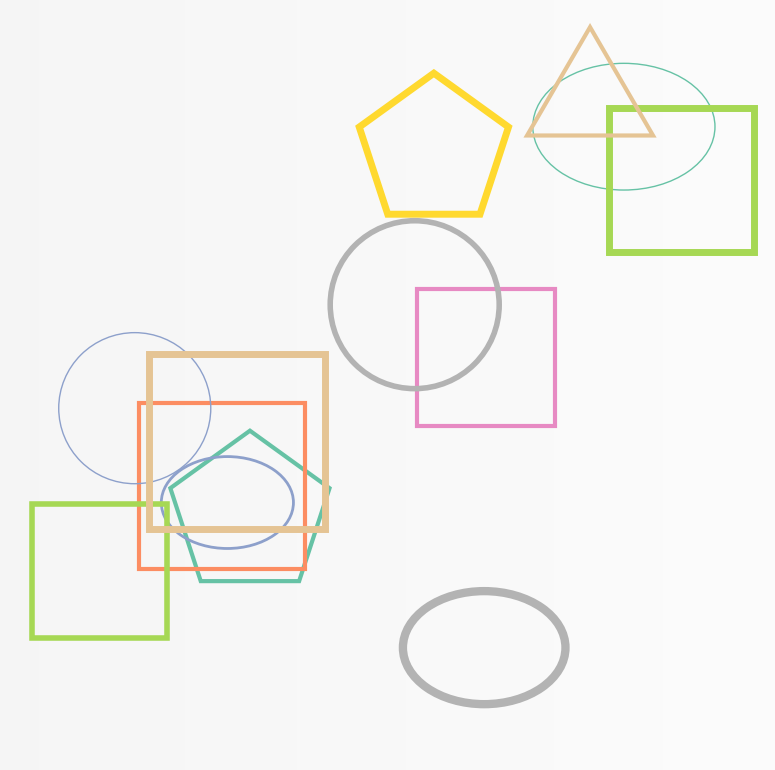[{"shape": "pentagon", "thickness": 1.5, "radius": 0.54, "center": [0.323, 0.333]}, {"shape": "oval", "thickness": 0.5, "radius": 0.59, "center": [0.805, 0.835]}, {"shape": "square", "thickness": 1.5, "radius": 0.54, "center": [0.286, 0.369]}, {"shape": "oval", "thickness": 1, "radius": 0.43, "center": [0.293, 0.347]}, {"shape": "circle", "thickness": 0.5, "radius": 0.49, "center": [0.174, 0.47]}, {"shape": "square", "thickness": 1.5, "radius": 0.45, "center": [0.627, 0.536]}, {"shape": "square", "thickness": 2.5, "radius": 0.47, "center": [0.879, 0.767]}, {"shape": "square", "thickness": 2, "radius": 0.43, "center": [0.129, 0.258]}, {"shape": "pentagon", "thickness": 2.5, "radius": 0.51, "center": [0.56, 0.804]}, {"shape": "triangle", "thickness": 1.5, "radius": 0.47, "center": [0.761, 0.871]}, {"shape": "square", "thickness": 2.5, "radius": 0.57, "center": [0.306, 0.427]}, {"shape": "oval", "thickness": 3, "radius": 0.52, "center": [0.625, 0.159]}, {"shape": "circle", "thickness": 2, "radius": 0.55, "center": [0.535, 0.604]}]